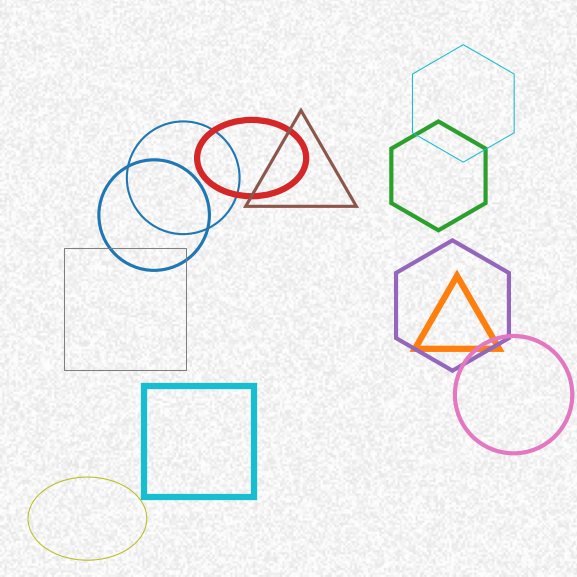[{"shape": "circle", "thickness": 1, "radius": 0.49, "center": [0.317, 0.691]}, {"shape": "circle", "thickness": 1.5, "radius": 0.48, "center": [0.267, 0.627]}, {"shape": "triangle", "thickness": 3, "radius": 0.42, "center": [0.791, 0.437]}, {"shape": "hexagon", "thickness": 2, "radius": 0.47, "center": [0.759, 0.695]}, {"shape": "oval", "thickness": 3, "radius": 0.47, "center": [0.436, 0.725]}, {"shape": "hexagon", "thickness": 2, "radius": 0.56, "center": [0.784, 0.47]}, {"shape": "triangle", "thickness": 1.5, "radius": 0.55, "center": [0.521, 0.697]}, {"shape": "circle", "thickness": 2, "radius": 0.51, "center": [0.889, 0.316]}, {"shape": "square", "thickness": 0.5, "radius": 0.53, "center": [0.217, 0.464]}, {"shape": "oval", "thickness": 0.5, "radius": 0.51, "center": [0.151, 0.101]}, {"shape": "hexagon", "thickness": 0.5, "radius": 0.51, "center": [0.802, 0.82]}, {"shape": "square", "thickness": 3, "radius": 0.48, "center": [0.345, 0.235]}]